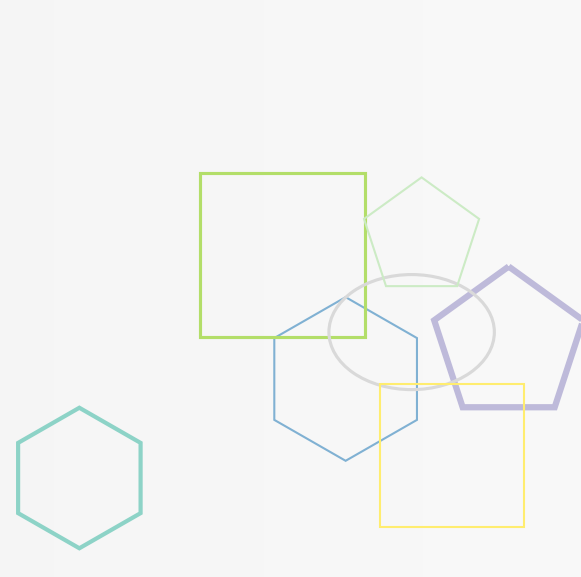[{"shape": "hexagon", "thickness": 2, "radius": 0.61, "center": [0.137, 0.171]}, {"shape": "pentagon", "thickness": 3, "radius": 0.67, "center": [0.875, 0.403]}, {"shape": "hexagon", "thickness": 1, "radius": 0.71, "center": [0.595, 0.343]}, {"shape": "square", "thickness": 1.5, "radius": 0.71, "center": [0.487, 0.557]}, {"shape": "oval", "thickness": 1.5, "radius": 0.71, "center": [0.708, 0.424]}, {"shape": "pentagon", "thickness": 1, "radius": 0.52, "center": [0.725, 0.588]}, {"shape": "square", "thickness": 1, "radius": 0.62, "center": [0.778, 0.21]}]